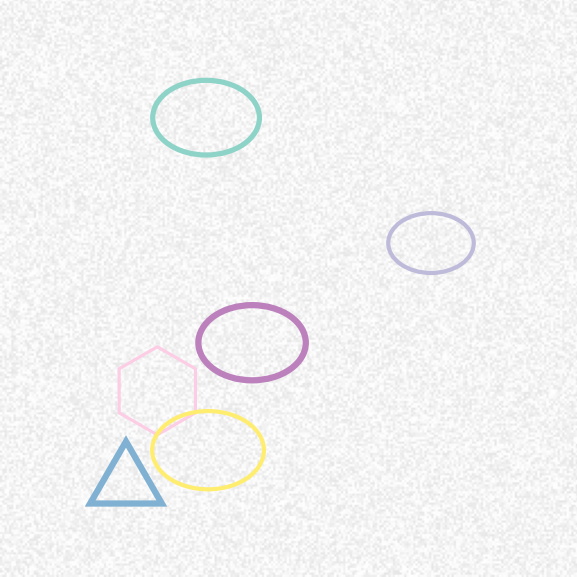[{"shape": "oval", "thickness": 2.5, "radius": 0.46, "center": [0.357, 0.795]}, {"shape": "oval", "thickness": 2, "radius": 0.37, "center": [0.746, 0.578]}, {"shape": "triangle", "thickness": 3, "radius": 0.36, "center": [0.218, 0.163]}, {"shape": "hexagon", "thickness": 1.5, "radius": 0.38, "center": [0.272, 0.322]}, {"shape": "oval", "thickness": 3, "radius": 0.47, "center": [0.437, 0.406]}, {"shape": "oval", "thickness": 2, "radius": 0.48, "center": [0.36, 0.22]}]